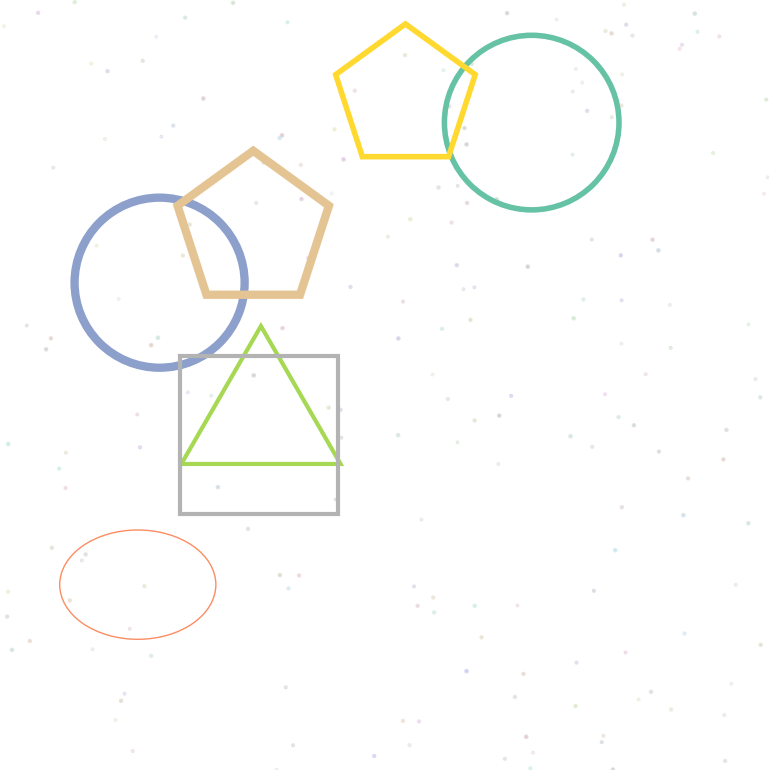[{"shape": "circle", "thickness": 2, "radius": 0.57, "center": [0.691, 0.841]}, {"shape": "oval", "thickness": 0.5, "radius": 0.51, "center": [0.179, 0.241]}, {"shape": "circle", "thickness": 3, "radius": 0.55, "center": [0.207, 0.633]}, {"shape": "triangle", "thickness": 1.5, "radius": 0.6, "center": [0.339, 0.457]}, {"shape": "pentagon", "thickness": 2, "radius": 0.48, "center": [0.527, 0.874]}, {"shape": "pentagon", "thickness": 3, "radius": 0.52, "center": [0.329, 0.701]}, {"shape": "square", "thickness": 1.5, "radius": 0.51, "center": [0.337, 0.435]}]